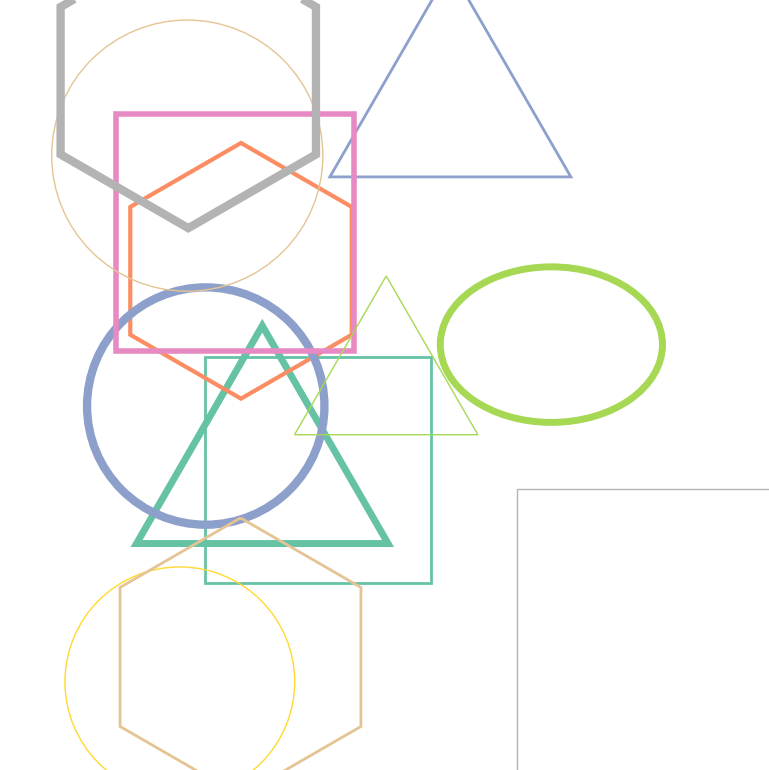[{"shape": "square", "thickness": 1, "radius": 0.73, "center": [0.413, 0.39]}, {"shape": "triangle", "thickness": 2.5, "radius": 0.94, "center": [0.341, 0.388]}, {"shape": "hexagon", "thickness": 1.5, "radius": 0.83, "center": [0.313, 0.648]}, {"shape": "circle", "thickness": 3, "radius": 0.77, "center": [0.267, 0.473]}, {"shape": "triangle", "thickness": 1, "radius": 0.9, "center": [0.585, 0.861]}, {"shape": "square", "thickness": 2, "radius": 0.77, "center": [0.305, 0.698]}, {"shape": "triangle", "thickness": 0.5, "radius": 0.69, "center": [0.502, 0.504]}, {"shape": "oval", "thickness": 2.5, "radius": 0.72, "center": [0.716, 0.552]}, {"shape": "circle", "thickness": 0.5, "radius": 0.75, "center": [0.234, 0.115]}, {"shape": "circle", "thickness": 0.5, "radius": 0.88, "center": [0.243, 0.798]}, {"shape": "hexagon", "thickness": 1, "radius": 0.9, "center": [0.312, 0.147]}, {"shape": "square", "thickness": 0.5, "radius": 0.99, "center": [0.869, 0.168]}, {"shape": "hexagon", "thickness": 3, "radius": 0.96, "center": [0.245, 0.895]}]